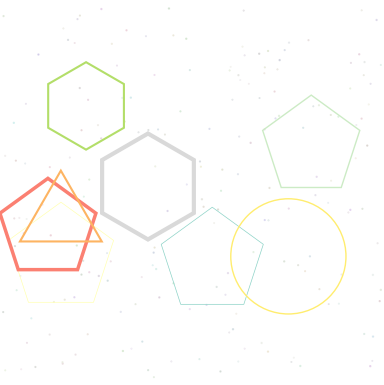[{"shape": "pentagon", "thickness": 0.5, "radius": 0.7, "center": [0.551, 0.322]}, {"shape": "pentagon", "thickness": 0.5, "radius": 0.72, "center": [0.158, 0.331]}, {"shape": "pentagon", "thickness": 2.5, "radius": 0.66, "center": [0.124, 0.406]}, {"shape": "triangle", "thickness": 1.5, "radius": 0.61, "center": [0.158, 0.434]}, {"shape": "hexagon", "thickness": 1.5, "radius": 0.57, "center": [0.224, 0.725]}, {"shape": "hexagon", "thickness": 3, "radius": 0.69, "center": [0.384, 0.516]}, {"shape": "pentagon", "thickness": 1, "radius": 0.66, "center": [0.808, 0.62]}, {"shape": "circle", "thickness": 1, "radius": 0.75, "center": [0.749, 0.334]}]